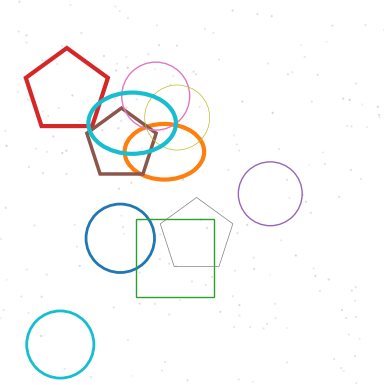[{"shape": "circle", "thickness": 2, "radius": 0.44, "center": [0.312, 0.381]}, {"shape": "oval", "thickness": 3, "radius": 0.52, "center": [0.427, 0.606]}, {"shape": "square", "thickness": 1, "radius": 0.5, "center": [0.454, 0.33]}, {"shape": "pentagon", "thickness": 3, "radius": 0.56, "center": [0.174, 0.763]}, {"shape": "circle", "thickness": 1, "radius": 0.41, "center": [0.702, 0.497]}, {"shape": "pentagon", "thickness": 2.5, "radius": 0.47, "center": [0.316, 0.625]}, {"shape": "circle", "thickness": 1, "radius": 0.44, "center": [0.404, 0.75]}, {"shape": "pentagon", "thickness": 0.5, "radius": 0.5, "center": [0.511, 0.388]}, {"shape": "circle", "thickness": 0.5, "radius": 0.42, "center": [0.46, 0.695]}, {"shape": "oval", "thickness": 3, "radius": 0.57, "center": [0.343, 0.68]}, {"shape": "circle", "thickness": 2, "radius": 0.44, "center": [0.157, 0.105]}]